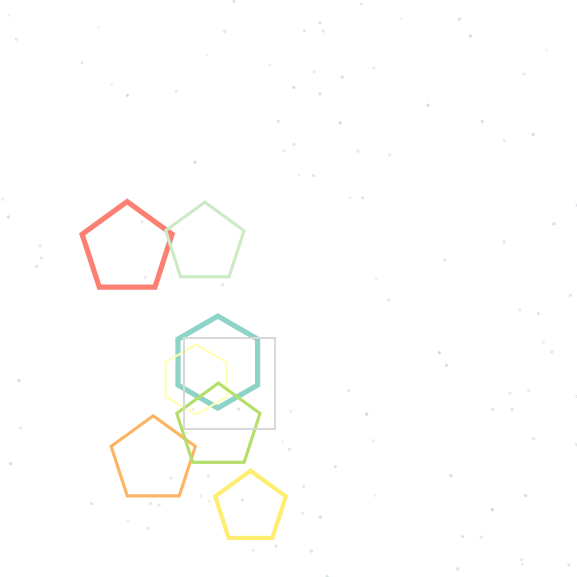[{"shape": "hexagon", "thickness": 2.5, "radius": 0.4, "center": [0.377, 0.372]}, {"shape": "hexagon", "thickness": 1, "radius": 0.3, "center": [0.34, 0.342]}, {"shape": "pentagon", "thickness": 2.5, "radius": 0.41, "center": [0.22, 0.568]}, {"shape": "pentagon", "thickness": 1.5, "radius": 0.38, "center": [0.265, 0.202]}, {"shape": "pentagon", "thickness": 1.5, "radius": 0.38, "center": [0.378, 0.26]}, {"shape": "square", "thickness": 1, "radius": 0.39, "center": [0.397, 0.335]}, {"shape": "pentagon", "thickness": 1.5, "radius": 0.36, "center": [0.355, 0.578]}, {"shape": "pentagon", "thickness": 2, "radius": 0.32, "center": [0.434, 0.12]}]